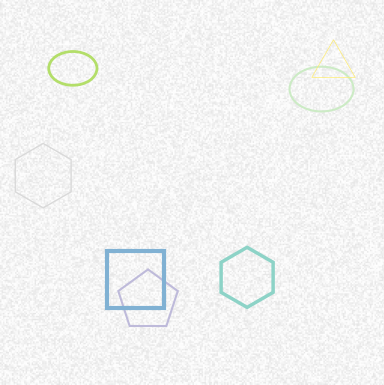[{"shape": "hexagon", "thickness": 2.5, "radius": 0.39, "center": [0.642, 0.28]}, {"shape": "pentagon", "thickness": 1.5, "radius": 0.41, "center": [0.384, 0.219]}, {"shape": "square", "thickness": 3, "radius": 0.37, "center": [0.353, 0.274]}, {"shape": "oval", "thickness": 2, "radius": 0.31, "center": [0.189, 0.822]}, {"shape": "hexagon", "thickness": 1, "radius": 0.42, "center": [0.112, 0.544]}, {"shape": "oval", "thickness": 1.5, "radius": 0.42, "center": [0.835, 0.769]}, {"shape": "triangle", "thickness": 0.5, "radius": 0.33, "center": [0.866, 0.832]}]